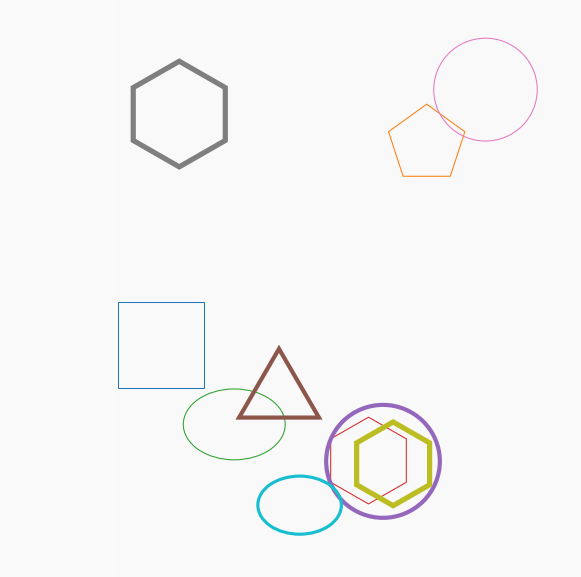[{"shape": "square", "thickness": 0.5, "radius": 0.37, "center": [0.277, 0.402]}, {"shape": "pentagon", "thickness": 0.5, "radius": 0.35, "center": [0.734, 0.75]}, {"shape": "oval", "thickness": 0.5, "radius": 0.44, "center": [0.403, 0.264]}, {"shape": "hexagon", "thickness": 0.5, "radius": 0.38, "center": [0.634, 0.202]}, {"shape": "circle", "thickness": 2, "radius": 0.49, "center": [0.659, 0.2]}, {"shape": "triangle", "thickness": 2, "radius": 0.4, "center": [0.48, 0.316]}, {"shape": "circle", "thickness": 0.5, "radius": 0.45, "center": [0.835, 0.844]}, {"shape": "hexagon", "thickness": 2.5, "radius": 0.46, "center": [0.308, 0.802]}, {"shape": "hexagon", "thickness": 2.5, "radius": 0.36, "center": [0.676, 0.196]}, {"shape": "oval", "thickness": 1.5, "radius": 0.36, "center": [0.515, 0.124]}]